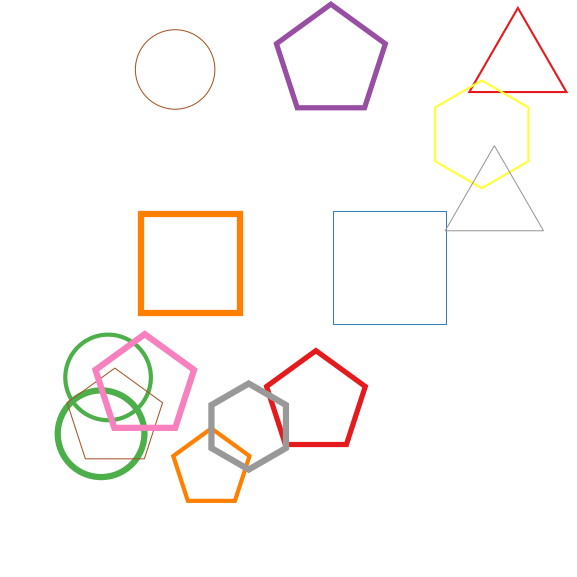[{"shape": "pentagon", "thickness": 2.5, "radius": 0.45, "center": [0.547, 0.302]}, {"shape": "triangle", "thickness": 1, "radius": 0.49, "center": [0.897, 0.888]}, {"shape": "square", "thickness": 0.5, "radius": 0.49, "center": [0.675, 0.536]}, {"shape": "circle", "thickness": 2, "radius": 0.37, "center": [0.187, 0.346]}, {"shape": "circle", "thickness": 3, "radius": 0.38, "center": [0.175, 0.248]}, {"shape": "pentagon", "thickness": 2.5, "radius": 0.5, "center": [0.573, 0.893]}, {"shape": "square", "thickness": 3, "radius": 0.43, "center": [0.33, 0.543]}, {"shape": "pentagon", "thickness": 2, "radius": 0.35, "center": [0.366, 0.188]}, {"shape": "hexagon", "thickness": 1, "radius": 0.47, "center": [0.834, 0.767]}, {"shape": "pentagon", "thickness": 0.5, "radius": 0.43, "center": [0.199, 0.275]}, {"shape": "circle", "thickness": 0.5, "radius": 0.34, "center": [0.303, 0.879]}, {"shape": "pentagon", "thickness": 3, "radius": 0.45, "center": [0.251, 0.331]}, {"shape": "hexagon", "thickness": 3, "radius": 0.37, "center": [0.431, 0.261]}, {"shape": "triangle", "thickness": 0.5, "radius": 0.49, "center": [0.856, 0.649]}]